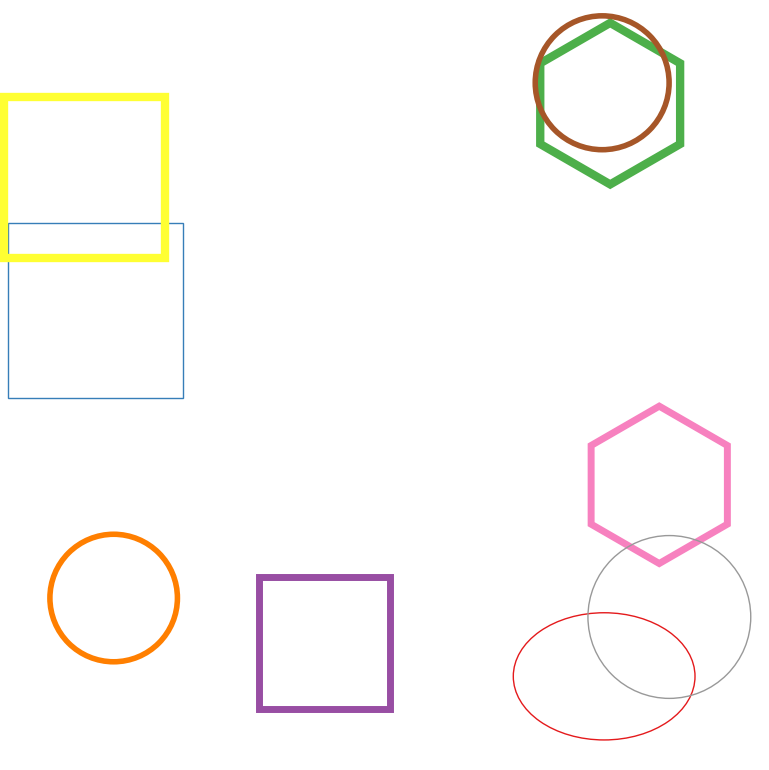[{"shape": "oval", "thickness": 0.5, "radius": 0.59, "center": [0.785, 0.122]}, {"shape": "square", "thickness": 0.5, "radius": 0.57, "center": [0.124, 0.597]}, {"shape": "hexagon", "thickness": 3, "radius": 0.52, "center": [0.792, 0.865]}, {"shape": "square", "thickness": 2.5, "radius": 0.43, "center": [0.421, 0.165]}, {"shape": "circle", "thickness": 2, "radius": 0.41, "center": [0.148, 0.223]}, {"shape": "square", "thickness": 3, "radius": 0.52, "center": [0.11, 0.769]}, {"shape": "circle", "thickness": 2, "radius": 0.43, "center": [0.782, 0.893]}, {"shape": "hexagon", "thickness": 2.5, "radius": 0.51, "center": [0.856, 0.37]}, {"shape": "circle", "thickness": 0.5, "radius": 0.53, "center": [0.869, 0.199]}]